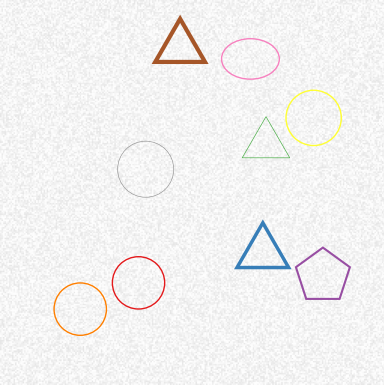[{"shape": "circle", "thickness": 1, "radius": 0.34, "center": [0.36, 0.265]}, {"shape": "triangle", "thickness": 2.5, "radius": 0.39, "center": [0.683, 0.344]}, {"shape": "triangle", "thickness": 0.5, "radius": 0.36, "center": [0.691, 0.626]}, {"shape": "pentagon", "thickness": 1.5, "radius": 0.37, "center": [0.839, 0.283]}, {"shape": "circle", "thickness": 1, "radius": 0.34, "center": [0.208, 0.197]}, {"shape": "circle", "thickness": 1, "radius": 0.36, "center": [0.815, 0.694]}, {"shape": "triangle", "thickness": 3, "radius": 0.37, "center": [0.468, 0.876]}, {"shape": "oval", "thickness": 1, "radius": 0.38, "center": [0.65, 0.847]}, {"shape": "circle", "thickness": 0.5, "radius": 0.36, "center": [0.378, 0.56]}]